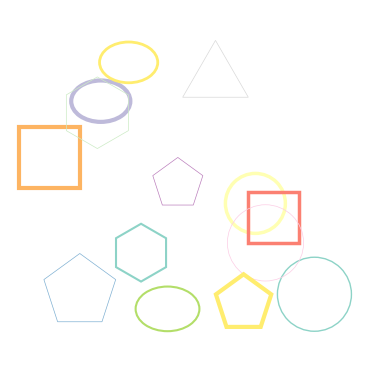[{"shape": "circle", "thickness": 1, "radius": 0.48, "center": [0.817, 0.236]}, {"shape": "hexagon", "thickness": 1.5, "radius": 0.38, "center": [0.366, 0.344]}, {"shape": "circle", "thickness": 2.5, "radius": 0.39, "center": [0.663, 0.472]}, {"shape": "oval", "thickness": 3, "radius": 0.38, "center": [0.262, 0.737]}, {"shape": "square", "thickness": 2.5, "radius": 0.33, "center": [0.711, 0.434]}, {"shape": "pentagon", "thickness": 0.5, "radius": 0.49, "center": [0.207, 0.244]}, {"shape": "square", "thickness": 3, "radius": 0.4, "center": [0.128, 0.591]}, {"shape": "oval", "thickness": 1.5, "radius": 0.41, "center": [0.435, 0.198]}, {"shape": "circle", "thickness": 0.5, "radius": 0.5, "center": [0.69, 0.369]}, {"shape": "triangle", "thickness": 0.5, "radius": 0.49, "center": [0.56, 0.797]}, {"shape": "pentagon", "thickness": 0.5, "radius": 0.34, "center": [0.462, 0.523]}, {"shape": "hexagon", "thickness": 0.5, "radius": 0.47, "center": [0.253, 0.707]}, {"shape": "pentagon", "thickness": 3, "radius": 0.38, "center": [0.633, 0.212]}, {"shape": "oval", "thickness": 2, "radius": 0.38, "center": [0.334, 0.838]}]